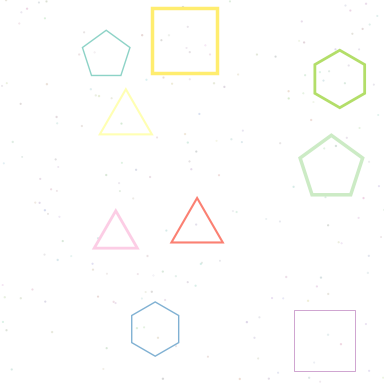[{"shape": "pentagon", "thickness": 1, "radius": 0.32, "center": [0.276, 0.856]}, {"shape": "triangle", "thickness": 1.5, "radius": 0.39, "center": [0.327, 0.69]}, {"shape": "triangle", "thickness": 1.5, "radius": 0.39, "center": [0.512, 0.409]}, {"shape": "hexagon", "thickness": 1, "radius": 0.35, "center": [0.403, 0.145]}, {"shape": "hexagon", "thickness": 2, "radius": 0.37, "center": [0.883, 0.795]}, {"shape": "triangle", "thickness": 2, "radius": 0.32, "center": [0.301, 0.388]}, {"shape": "square", "thickness": 0.5, "radius": 0.4, "center": [0.843, 0.116]}, {"shape": "pentagon", "thickness": 2.5, "radius": 0.43, "center": [0.861, 0.563]}, {"shape": "square", "thickness": 2.5, "radius": 0.42, "center": [0.48, 0.895]}]